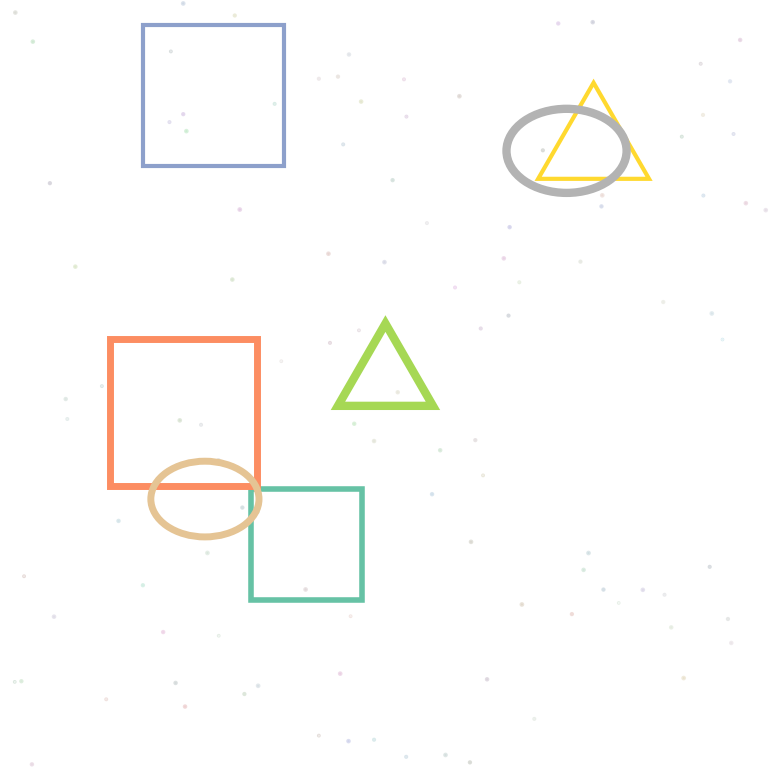[{"shape": "square", "thickness": 2, "radius": 0.36, "center": [0.398, 0.292]}, {"shape": "square", "thickness": 2.5, "radius": 0.48, "center": [0.238, 0.464]}, {"shape": "square", "thickness": 1.5, "radius": 0.46, "center": [0.277, 0.876]}, {"shape": "triangle", "thickness": 3, "radius": 0.36, "center": [0.501, 0.509]}, {"shape": "triangle", "thickness": 1.5, "radius": 0.42, "center": [0.771, 0.809]}, {"shape": "oval", "thickness": 2.5, "radius": 0.35, "center": [0.266, 0.352]}, {"shape": "oval", "thickness": 3, "radius": 0.39, "center": [0.736, 0.804]}]